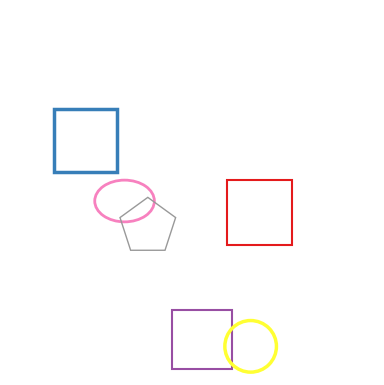[{"shape": "square", "thickness": 1.5, "radius": 0.42, "center": [0.674, 0.448]}, {"shape": "square", "thickness": 2.5, "radius": 0.41, "center": [0.223, 0.635]}, {"shape": "square", "thickness": 1.5, "radius": 0.38, "center": [0.525, 0.119]}, {"shape": "circle", "thickness": 2.5, "radius": 0.34, "center": [0.651, 0.1]}, {"shape": "oval", "thickness": 2, "radius": 0.39, "center": [0.324, 0.478]}, {"shape": "pentagon", "thickness": 1, "radius": 0.38, "center": [0.384, 0.411]}]